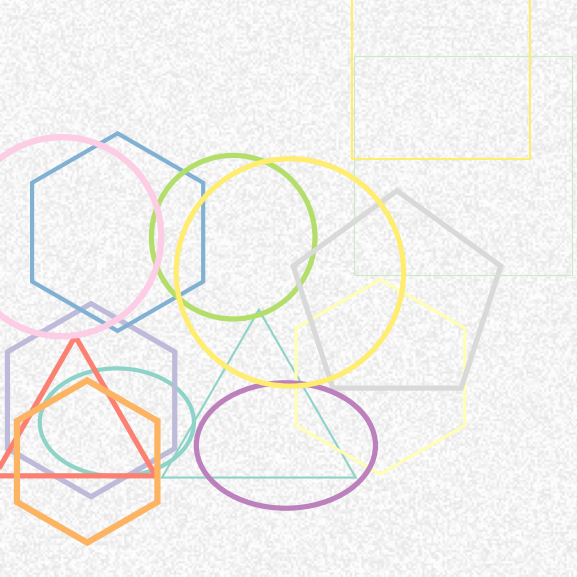[{"shape": "oval", "thickness": 2, "radius": 0.67, "center": [0.202, 0.268]}, {"shape": "triangle", "thickness": 1, "radius": 0.97, "center": [0.448, 0.269]}, {"shape": "hexagon", "thickness": 1.5, "radius": 0.84, "center": [0.659, 0.347]}, {"shape": "hexagon", "thickness": 2.5, "radius": 0.84, "center": [0.158, 0.306]}, {"shape": "triangle", "thickness": 2.5, "radius": 0.81, "center": [0.13, 0.256]}, {"shape": "hexagon", "thickness": 2, "radius": 0.86, "center": [0.204, 0.597]}, {"shape": "hexagon", "thickness": 3, "radius": 0.7, "center": [0.151, 0.2]}, {"shape": "circle", "thickness": 2.5, "radius": 0.71, "center": [0.404, 0.588]}, {"shape": "circle", "thickness": 3, "radius": 0.86, "center": [0.107, 0.589]}, {"shape": "pentagon", "thickness": 2.5, "radius": 0.94, "center": [0.687, 0.48]}, {"shape": "oval", "thickness": 2.5, "radius": 0.78, "center": [0.495, 0.228]}, {"shape": "square", "thickness": 0.5, "radius": 0.95, "center": [0.802, 0.712]}, {"shape": "circle", "thickness": 2.5, "radius": 0.98, "center": [0.502, 0.527]}, {"shape": "square", "thickness": 1, "radius": 0.77, "center": [0.764, 0.879]}]